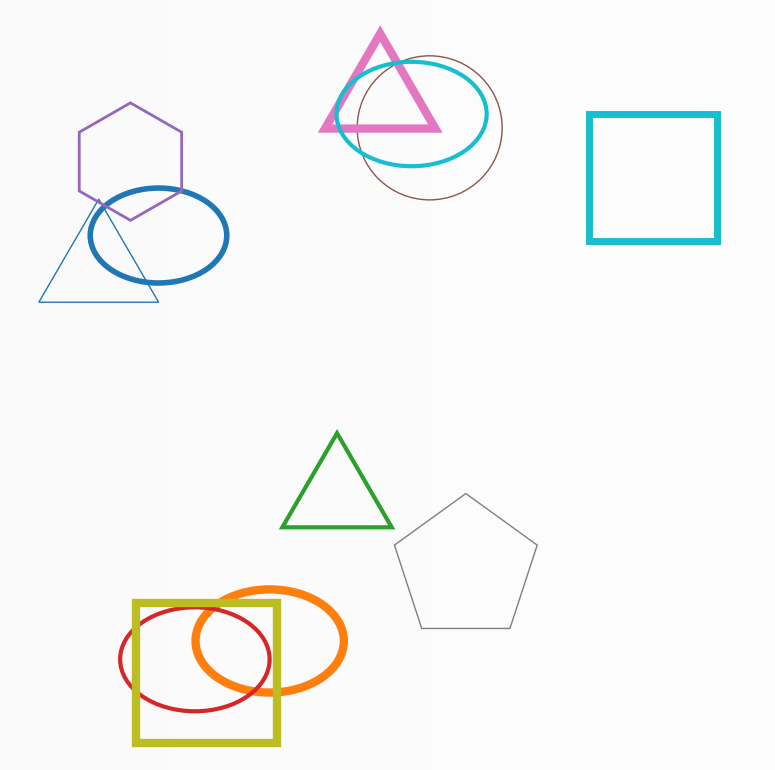[{"shape": "triangle", "thickness": 0.5, "radius": 0.45, "center": [0.127, 0.652]}, {"shape": "oval", "thickness": 2, "radius": 0.44, "center": [0.205, 0.694]}, {"shape": "oval", "thickness": 3, "radius": 0.48, "center": [0.348, 0.168]}, {"shape": "triangle", "thickness": 1.5, "radius": 0.41, "center": [0.435, 0.356]}, {"shape": "oval", "thickness": 1.5, "radius": 0.48, "center": [0.251, 0.144]}, {"shape": "hexagon", "thickness": 1, "radius": 0.38, "center": [0.168, 0.79]}, {"shape": "circle", "thickness": 0.5, "radius": 0.47, "center": [0.554, 0.834]}, {"shape": "triangle", "thickness": 3, "radius": 0.41, "center": [0.491, 0.874]}, {"shape": "pentagon", "thickness": 0.5, "radius": 0.48, "center": [0.601, 0.262]}, {"shape": "square", "thickness": 3, "radius": 0.45, "center": [0.266, 0.126]}, {"shape": "square", "thickness": 2.5, "radius": 0.41, "center": [0.843, 0.77]}, {"shape": "oval", "thickness": 1.5, "radius": 0.48, "center": [0.531, 0.852]}]